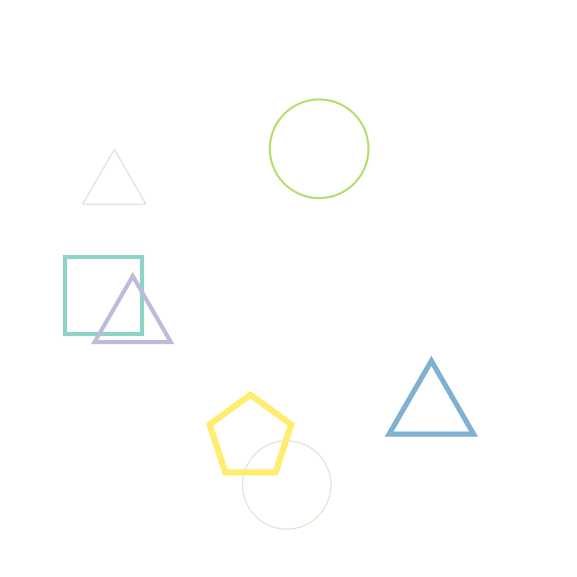[{"shape": "square", "thickness": 2, "radius": 0.33, "center": [0.179, 0.487]}, {"shape": "triangle", "thickness": 2, "radius": 0.38, "center": [0.23, 0.445]}, {"shape": "triangle", "thickness": 2.5, "radius": 0.42, "center": [0.747, 0.29]}, {"shape": "circle", "thickness": 1, "radius": 0.43, "center": [0.553, 0.742]}, {"shape": "triangle", "thickness": 0.5, "radius": 0.32, "center": [0.198, 0.677]}, {"shape": "circle", "thickness": 0.5, "radius": 0.38, "center": [0.496, 0.159]}, {"shape": "pentagon", "thickness": 3, "radius": 0.37, "center": [0.434, 0.241]}]